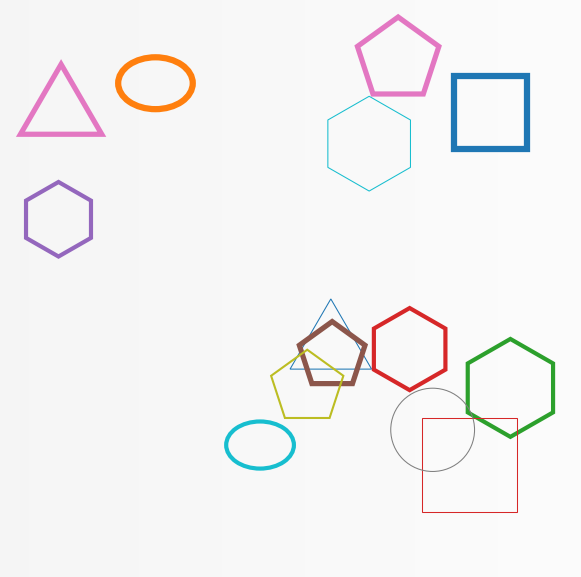[{"shape": "square", "thickness": 3, "radius": 0.31, "center": [0.844, 0.804]}, {"shape": "triangle", "thickness": 0.5, "radius": 0.41, "center": [0.569, 0.4]}, {"shape": "oval", "thickness": 3, "radius": 0.32, "center": [0.267, 0.855]}, {"shape": "hexagon", "thickness": 2, "radius": 0.42, "center": [0.878, 0.327]}, {"shape": "hexagon", "thickness": 2, "radius": 0.36, "center": [0.705, 0.395]}, {"shape": "square", "thickness": 0.5, "radius": 0.41, "center": [0.807, 0.193]}, {"shape": "hexagon", "thickness": 2, "radius": 0.32, "center": [0.101, 0.619]}, {"shape": "pentagon", "thickness": 2.5, "radius": 0.3, "center": [0.571, 0.383]}, {"shape": "pentagon", "thickness": 2.5, "radius": 0.37, "center": [0.685, 0.896]}, {"shape": "triangle", "thickness": 2.5, "radius": 0.4, "center": [0.105, 0.807]}, {"shape": "circle", "thickness": 0.5, "radius": 0.36, "center": [0.744, 0.255]}, {"shape": "pentagon", "thickness": 1, "radius": 0.33, "center": [0.529, 0.328]}, {"shape": "oval", "thickness": 2, "radius": 0.29, "center": [0.447, 0.229]}, {"shape": "hexagon", "thickness": 0.5, "radius": 0.41, "center": [0.635, 0.75]}]